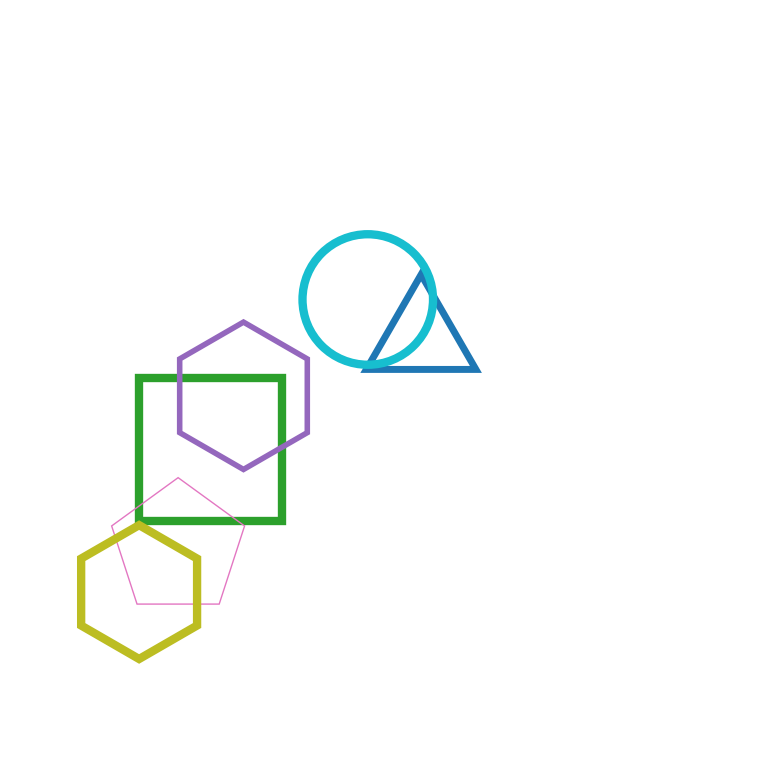[{"shape": "triangle", "thickness": 2.5, "radius": 0.41, "center": [0.547, 0.561]}, {"shape": "square", "thickness": 3, "radius": 0.46, "center": [0.273, 0.416]}, {"shape": "hexagon", "thickness": 2, "radius": 0.48, "center": [0.316, 0.486]}, {"shape": "pentagon", "thickness": 0.5, "radius": 0.45, "center": [0.231, 0.289]}, {"shape": "hexagon", "thickness": 3, "radius": 0.43, "center": [0.181, 0.231]}, {"shape": "circle", "thickness": 3, "radius": 0.42, "center": [0.478, 0.611]}]